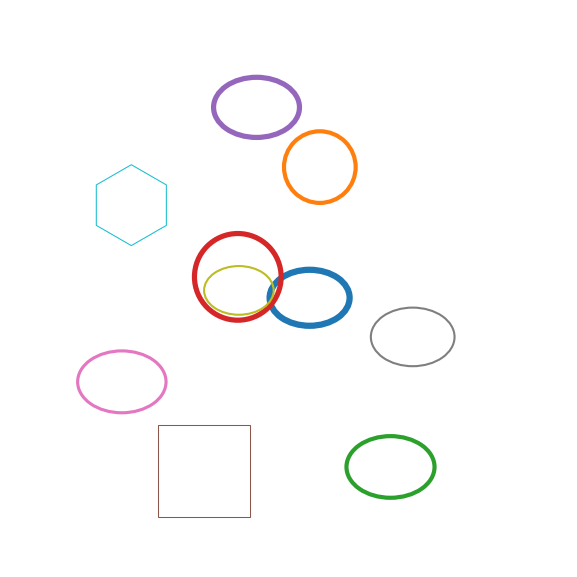[{"shape": "oval", "thickness": 3, "radius": 0.35, "center": [0.536, 0.484]}, {"shape": "circle", "thickness": 2, "radius": 0.31, "center": [0.554, 0.71]}, {"shape": "oval", "thickness": 2, "radius": 0.38, "center": [0.676, 0.191]}, {"shape": "circle", "thickness": 2.5, "radius": 0.38, "center": [0.412, 0.52]}, {"shape": "oval", "thickness": 2.5, "radius": 0.37, "center": [0.444, 0.813]}, {"shape": "square", "thickness": 0.5, "radius": 0.4, "center": [0.353, 0.183]}, {"shape": "oval", "thickness": 1.5, "radius": 0.38, "center": [0.211, 0.338]}, {"shape": "oval", "thickness": 1, "radius": 0.36, "center": [0.715, 0.416]}, {"shape": "oval", "thickness": 1, "radius": 0.3, "center": [0.414, 0.496]}, {"shape": "hexagon", "thickness": 0.5, "radius": 0.35, "center": [0.227, 0.644]}]